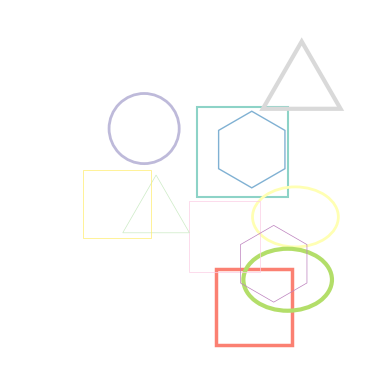[{"shape": "square", "thickness": 1.5, "radius": 0.59, "center": [0.629, 0.605]}, {"shape": "oval", "thickness": 2, "radius": 0.56, "center": [0.767, 0.437]}, {"shape": "circle", "thickness": 2, "radius": 0.46, "center": [0.374, 0.666]}, {"shape": "square", "thickness": 2.5, "radius": 0.49, "center": [0.661, 0.202]}, {"shape": "hexagon", "thickness": 1, "radius": 0.5, "center": [0.654, 0.612]}, {"shape": "oval", "thickness": 3, "radius": 0.58, "center": [0.747, 0.273]}, {"shape": "square", "thickness": 0.5, "radius": 0.46, "center": [0.583, 0.386]}, {"shape": "triangle", "thickness": 3, "radius": 0.58, "center": [0.784, 0.776]}, {"shape": "hexagon", "thickness": 0.5, "radius": 0.5, "center": [0.711, 0.315]}, {"shape": "triangle", "thickness": 0.5, "radius": 0.5, "center": [0.405, 0.445]}, {"shape": "square", "thickness": 0.5, "radius": 0.44, "center": [0.303, 0.471]}]